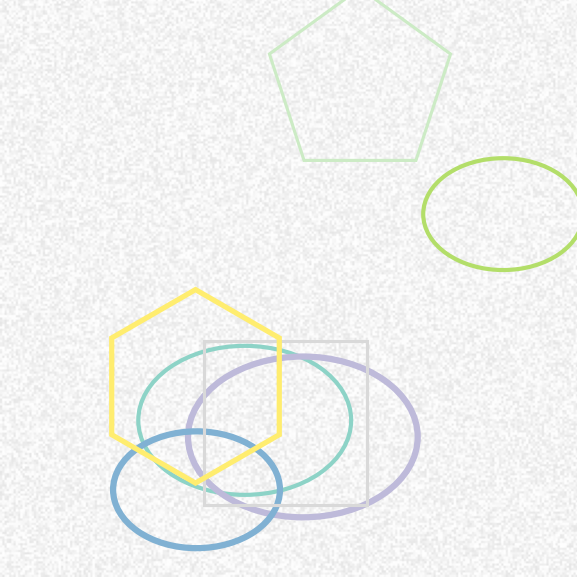[{"shape": "oval", "thickness": 2, "radius": 0.92, "center": [0.424, 0.271]}, {"shape": "oval", "thickness": 3, "radius": 0.99, "center": [0.524, 0.243]}, {"shape": "oval", "thickness": 3, "radius": 0.72, "center": [0.34, 0.151]}, {"shape": "oval", "thickness": 2, "radius": 0.69, "center": [0.871, 0.628]}, {"shape": "square", "thickness": 1.5, "radius": 0.71, "center": [0.495, 0.267]}, {"shape": "pentagon", "thickness": 1.5, "radius": 0.82, "center": [0.623, 0.855]}, {"shape": "hexagon", "thickness": 2.5, "radius": 0.84, "center": [0.339, 0.33]}]